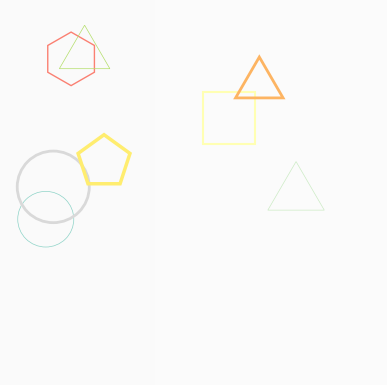[{"shape": "circle", "thickness": 0.5, "radius": 0.36, "center": [0.118, 0.431]}, {"shape": "square", "thickness": 1.5, "radius": 0.34, "center": [0.59, 0.693]}, {"shape": "hexagon", "thickness": 1, "radius": 0.35, "center": [0.183, 0.847]}, {"shape": "triangle", "thickness": 2, "radius": 0.35, "center": [0.669, 0.781]}, {"shape": "triangle", "thickness": 0.5, "radius": 0.38, "center": [0.218, 0.859]}, {"shape": "circle", "thickness": 2, "radius": 0.46, "center": [0.137, 0.515]}, {"shape": "triangle", "thickness": 0.5, "radius": 0.42, "center": [0.764, 0.496]}, {"shape": "pentagon", "thickness": 2.5, "radius": 0.35, "center": [0.268, 0.58]}]